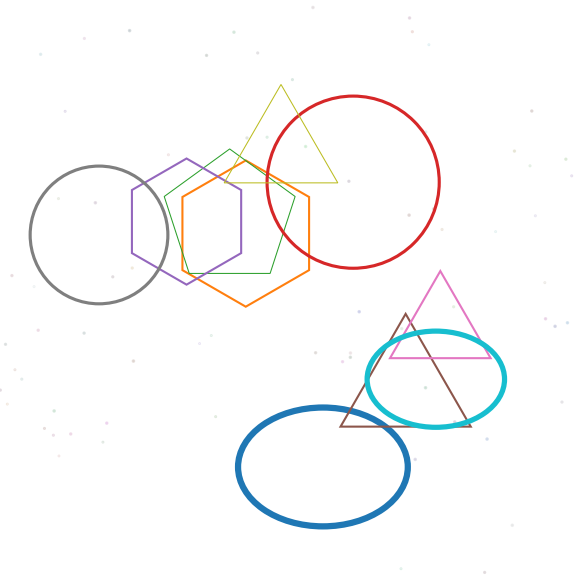[{"shape": "oval", "thickness": 3, "radius": 0.73, "center": [0.559, 0.191]}, {"shape": "hexagon", "thickness": 1, "radius": 0.63, "center": [0.426, 0.595]}, {"shape": "pentagon", "thickness": 0.5, "radius": 0.6, "center": [0.398, 0.622]}, {"shape": "circle", "thickness": 1.5, "radius": 0.75, "center": [0.612, 0.684]}, {"shape": "hexagon", "thickness": 1, "radius": 0.55, "center": [0.323, 0.615]}, {"shape": "triangle", "thickness": 1, "radius": 0.65, "center": [0.702, 0.325]}, {"shape": "triangle", "thickness": 1, "radius": 0.5, "center": [0.762, 0.429]}, {"shape": "circle", "thickness": 1.5, "radius": 0.6, "center": [0.171, 0.592]}, {"shape": "triangle", "thickness": 0.5, "radius": 0.57, "center": [0.487, 0.739]}, {"shape": "oval", "thickness": 2.5, "radius": 0.59, "center": [0.755, 0.342]}]